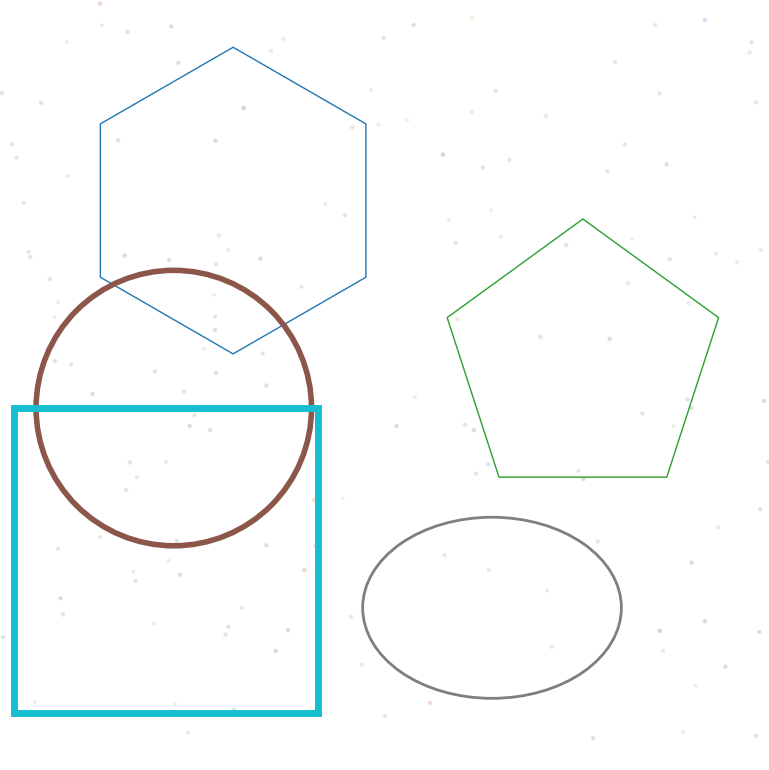[{"shape": "hexagon", "thickness": 0.5, "radius": 1.0, "center": [0.303, 0.74]}, {"shape": "pentagon", "thickness": 0.5, "radius": 0.93, "center": [0.757, 0.53]}, {"shape": "circle", "thickness": 2, "radius": 0.89, "center": [0.226, 0.47]}, {"shape": "oval", "thickness": 1, "radius": 0.84, "center": [0.639, 0.211]}, {"shape": "square", "thickness": 2.5, "radius": 0.99, "center": [0.215, 0.272]}]